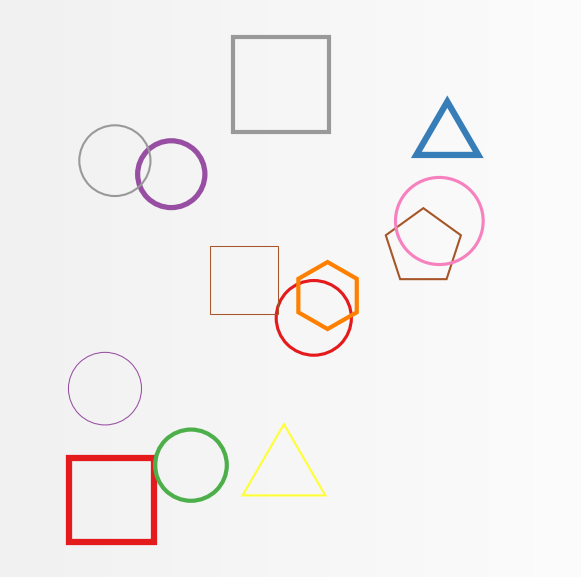[{"shape": "square", "thickness": 3, "radius": 0.36, "center": [0.192, 0.133]}, {"shape": "circle", "thickness": 1.5, "radius": 0.32, "center": [0.54, 0.449]}, {"shape": "triangle", "thickness": 3, "radius": 0.31, "center": [0.77, 0.762]}, {"shape": "circle", "thickness": 2, "radius": 0.31, "center": [0.329, 0.194]}, {"shape": "circle", "thickness": 2.5, "radius": 0.29, "center": [0.295, 0.698]}, {"shape": "circle", "thickness": 0.5, "radius": 0.31, "center": [0.181, 0.326]}, {"shape": "hexagon", "thickness": 2, "radius": 0.29, "center": [0.564, 0.487]}, {"shape": "triangle", "thickness": 1, "radius": 0.41, "center": [0.489, 0.182]}, {"shape": "square", "thickness": 0.5, "radius": 0.29, "center": [0.42, 0.514]}, {"shape": "pentagon", "thickness": 1, "radius": 0.34, "center": [0.728, 0.571]}, {"shape": "circle", "thickness": 1.5, "radius": 0.38, "center": [0.756, 0.616]}, {"shape": "circle", "thickness": 1, "radius": 0.31, "center": [0.198, 0.721]}, {"shape": "square", "thickness": 2, "radius": 0.41, "center": [0.484, 0.852]}]